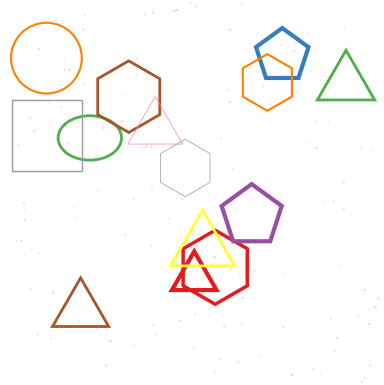[{"shape": "hexagon", "thickness": 2.5, "radius": 0.48, "center": [0.559, 0.306]}, {"shape": "triangle", "thickness": 3, "radius": 0.33, "center": [0.504, 0.28]}, {"shape": "pentagon", "thickness": 3, "radius": 0.36, "center": [0.733, 0.855]}, {"shape": "oval", "thickness": 2, "radius": 0.41, "center": [0.233, 0.642]}, {"shape": "triangle", "thickness": 2, "radius": 0.43, "center": [0.899, 0.783]}, {"shape": "pentagon", "thickness": 3, "radius": 0.41, "center": [0.654, 0.44]}, {"shape": "circle", "thickness": 1.5, "radius": 0.46, "center": [0.121, 0.849]}, {"shape": "hexagon", "thickness": 1.5, "radius": 0.37, "center": [0.694, 0.786]}, {"shape": "triangle", "thickness": 2, "radius": 0.48, "center": [0.526, 0.357]}, {"shape": "hexagon", "thickness": 2, "radius": 0.47, "center": [0.334, 0.749]}, {"shape": "triangle", "thickness": 2, "radius": 0.42, "center": [0.209, 0.194]}, {"shape": "triangle", "thickness": 0.5, "radius": 0.41, "center": [0.403, 0.667]}, {"shape": "hexagon", "thickness": 0.5, "radius": 0.37, "center": [0.481, 0.564]}, {"shape": "square", "thickness": 1, "radius": 0.46, "center": [0.123, 0.648]}]